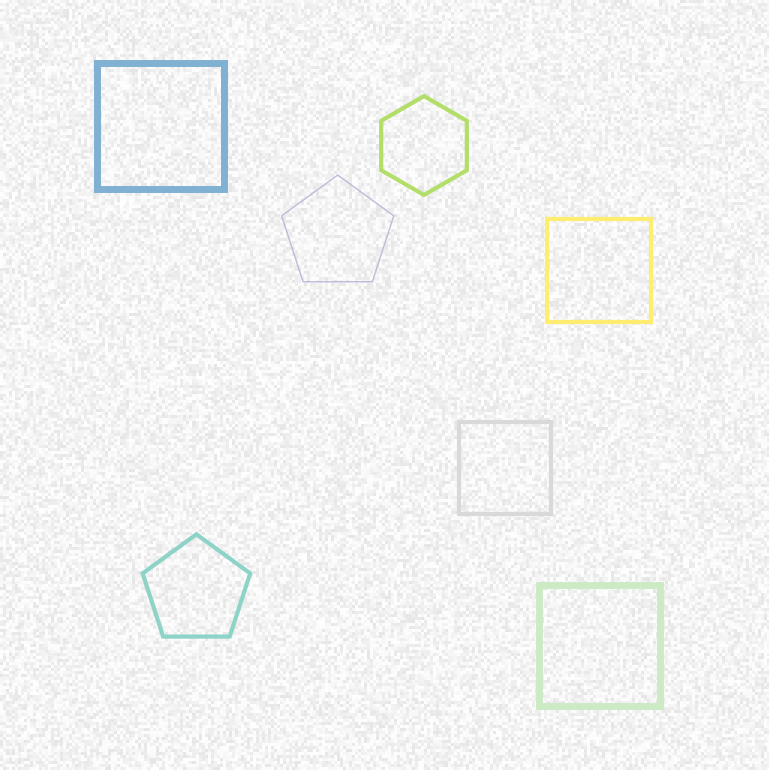[{"shape": "pentagon", "thickness": 1.5, "radius": 0.37, "center": [0.255, 0.233]}, {"shape": "pentagon", "thickness": 0.5, "radius": 0.38, "center": [0.439, 0.696]}, {"shape": "square", "thickness": 2.5, "radius": 0.41, "center": [0.208, 0.836]}, {"shape": "hexagon", "thickness": 1.5, "radius": 0.32, "center": [0.551, 0.811]}, {"shape": "square", "thickness": 1.5, "radius": 0.3, "center": [0.656, 0.392]}, {"shape": "square", "thickness": 2.5, "radius": 0.39, "center": [0.778, 0.162]}, {"shape": "square", "thickness": 1.5, "radius": 0.34, "center": [0.778, 0.649]}]